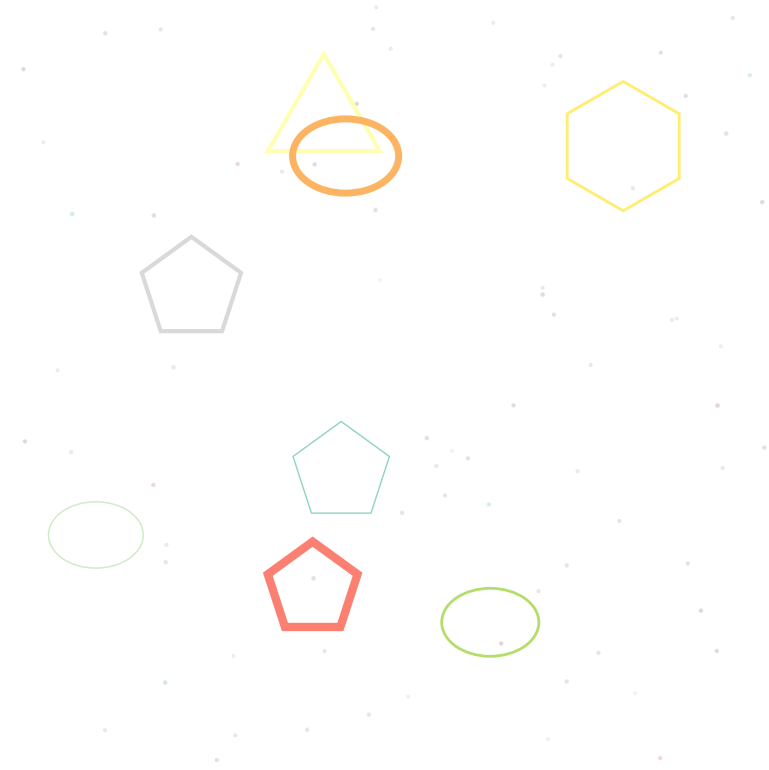[{"shape": "pentagon", "thickness": 0.5, "radius": 0.33, "center": [0.443, 0.387]}, {"shape": "triangle", "thickness": 1.5, "radius": 0.42, "center": [0.421, 0.846]}, {"shape": "pentagon", "thickness": 3, "radius": 0.31, "center": [0.406, 0.235]}, {"shape": "oval", "thickness": 2.5, "radius": 0.34, "center": [0.449, 0.797]}, {"shape": "oval", "thickness": 1, "radius": 0.32, "center": [0.637, 0.192]}, {"shape": "pentagon", "thickness": 1.5, "radius": 0.34, "center": [0.249, 0.625]}, {"shape": "oval", "thickness": 0.5, "radius": 0.31, "center": [0.124, 0.305]}, {"shape": "hexagon", "thickness": 1, "radius": 0.42, "center": [0.809, 0.81]}]